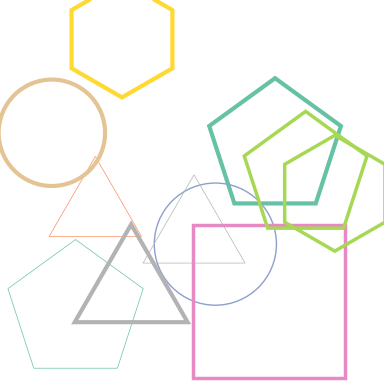[{"shape": "pentagon", "thickness": 3, "radius": 0.9, "center": [0.714, 0.617]}, {"shape": "pentagon", "thickness": 0.5, "radius": 0.92, "center": [0.196, 0.193]}, {"shape": "triangle", "thickness": 0.5, "radius": 0.69, "center": [0.248, 0.455]}, {"shape": "circle", "thickness": 1, "radius": 0.79, "center": [0.559, 0.366]}, {"shape": "square", "thickness": 2.5, "radius": 0.99, "center": [0.699, 0.217]}, {"shape": "hexagon", "thickness": 2.5, "radius": 0.75, "center": [0.87, 0.498]}, {"shape": "pentagon", "thickness": 2.5, "radius": 0.84, "center": [0.794, 0.543]}, {"shape": "hexagon", "thickness": 3, "radius": 0.76, "center": [0.317, 0.898]}, {"shape": "circle", "thickness": 3, "radius": 0.69, "center": [0.135, 0.655]}, {"shape": "triangle", "thickness": 0.5, "radius": 0.76, "center": [0.504, 0.393]}, {"shape": "triangle", "thickness": 3, "radius": 0.85, "center": [0.341, 0.248]}]